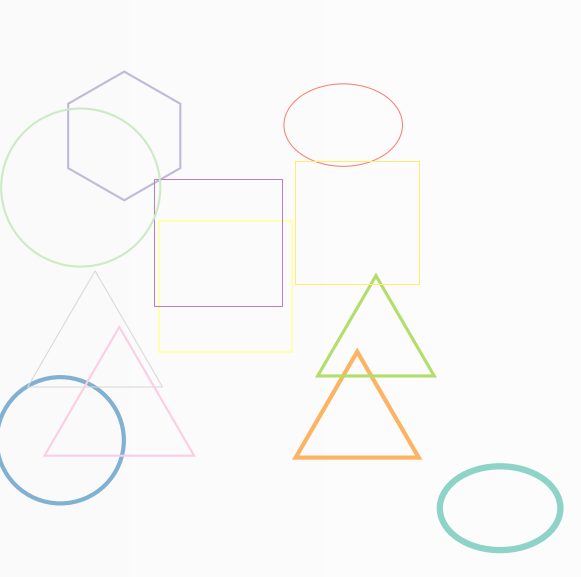[{"shape": "oval", "thickness": 3, "radius": 0.52, "center": [0.86, 0.119]}, {"shape": "square", "thickness": 1, "radius": 0.57, "center": [0.388, 0.503]}, {"shape": "hexagon", "thickness": 1, "radius": 0.56, "center": [0.214, 0.764]}, {"shape": "oval", "thickness": 0.5, "radius": 0.51, "center": [0.59, 0.783]}, {"shape": "circle", "thickness": 2, "radius": 0.55, "center": [0.104, 0.237]}, {"shape": "triangle", "thickness": 2, "radius": 0.61, "center": [0.615, 0.268]}, {"shape": "triangle", "thickness": 1.5, "radius": 0.58, "center": [0.647, 0.406]}, {"shape": "triangle", "thickness": 1, "radius": 0.74, "center": [0.205, 0.284]}, {"shape": "triangle", "thickness": 0.5, "radius": 0.67, "center": [0.164, 0.396]}, {"shape": "square", "thickness": 0.5, "radius": 0.55, "center": [0.375, 0.579]}, {"shape": "circle", "thickness": 1, "radius": 0.68, "center": [0.139, 0.674]}, {"shape": "square", "thickness": 0.5, "radius": 0.53, "center": [0.614, 0.615]}]